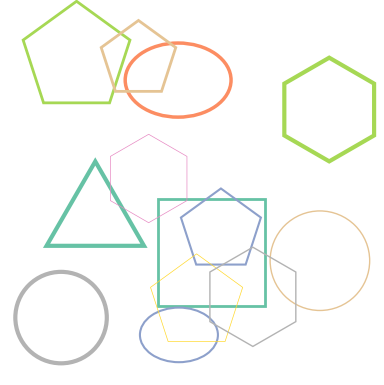[{"shape": "square", "thickness": 2, "radius": 0.7, "center": [0.55, 0.343]}, {"shape": "triangle", "thickness": 3, "radius": 0.73, "center": [0.247, 0.435]}, {"shape": "oval", "thickness": 2.5, "radius": 0.69, "center": [0.463, 0.792]}, {"shape": "oval", "thickness": 1.5, "radius": 0.51, "center": [0.465, 0.13]}, {"shape": "pentagon", "thickness": 1.5, "radius": 0.55, "center": [0.574, 0.401]}, {"shape": "hexagon", "thickness": 0.5, "radius": 0.57, "center": [0.386, 0.536]}, {"shape": "hexagon", "thickness": 3, "radius": 0.67, "center": [0.855, 0.716]}, {"shape": "pentagon", "thickness": 2, "radius": 0.73, "center": [0.199, 0.851]}, {"shape": "pentagon", "thickness": 0.5, "radius": 0.63, "center": [0.511, 0.215]}, {"shape": "circle", "thickness": 1, "radius": 0.65, "center": [0.831, 0.323]}, {"shape": "pentagon", "thickness": 2, "radius": 0.51, "center": [0.36, 0.845]}, {"shape": "circle", "thickness": 3, "radius": 0.59, "center": [0.159, 0.175]}, {"shape": "hexagon", "thickness": 1, "radius": 0.64, "center": [0.657, 0.229]}]